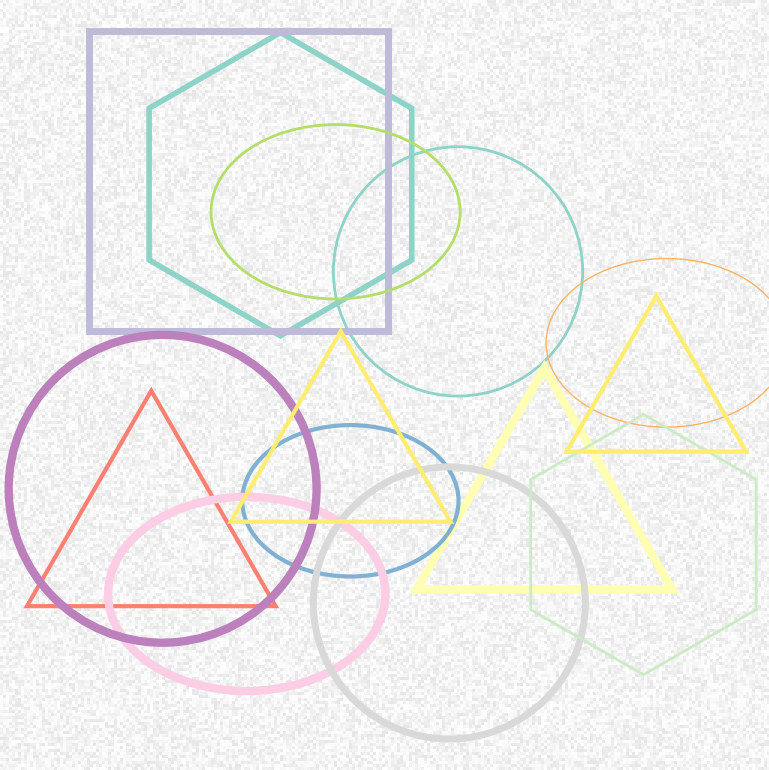[{"shape": "hexagon", "thickness": 2, "radius": 0.98, "center": [0.364, 0.761]}, {"shape": "circle", "thickness": 1, "radius": 0.81, "center": [0.595, 0.648]}, {"shape": "triangle", "thickness": 3, "radius": 0.96, "center": [0.707, 0.33]}, {"shape": "square", "thickness": 2.5, "radius": 0.97, "center": [0.31, 0.765]}, {"shape": "triangle", "thickness": 1.5, "radius": 0.93, "center": [0.196, 0.306]}, {"shape": "oval", "thickness": 1.5, "radius": 0.7, "center": [0.455, 0.35]}, {"shape": "oval", "thickness": 0.5, "radius": 0.78, "center": [0.866, 0.555]}, {"shape": "oval", "thickness": 1, "radius": 0.81, "center": [0.436, 0.725]}, {"shape": "oval", "thickness": 3, "radius": 0.9, "center": [0.32, 0.229]}, {"shape": "circle", "thickness": 2.5, "radius": 0.88, "center": [0.584, 0.217]}, {"shape": "circle", "thickness": 3, "radius": 1.0, "center": [0.211, 0.365]}, {"shape": "hexagon", "thickness": 1, "radius": 0.85, "center": [0.836, 0.293]}, {"shape": "triangle", "thickness": 1.5, "radius": 0.82, "center": [0.442, 0.405]}, {"shape": "triangle", "thickness": 1.5, "radius": 0.67, "center": [0.852, 0.481]}]